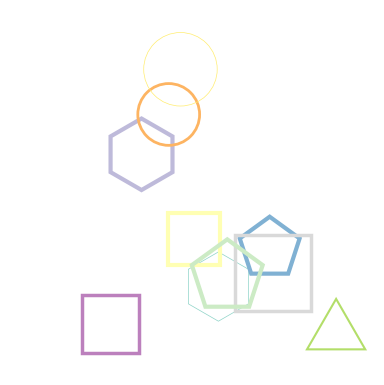[{"shape": "hexagon", "thickness": 0.5, "radius": 0.45, "center": [0.567, 0.256]}, {"shape": "square", "thickness": 3, "radius": 0.34, "center": [0.504, 0.378]}, {"shape": "hexagon", "thickness": 3, "radius": 0.46, "center": [0.368, 0.599]}, {"shape": "pentagon", "thickness": 3, "radius": 0.41, "center": [0.7, 0.355]}, {"shape": "circle", "thickness": 2, "radius": 0.4, "center": [0.438, 0.703]}, {"shape": "triangle", "thickness": 1.5, "radius": 0.44, "center": [0.873, 0.136]}, {"shape": "square", "thickness": 2.5, "radius": 0.49, "center": [0.71, 0.29]}, {"shape": "square", "thickness": 2.5, "radius": 0.37, "center": [0.287, 0.159]}, {"shape": "pentagon", "thickness": 3, "radius": 0.48, "center": [0.59, 0.282]}, {"shape": "circle", "thickness": 0.5, "radius": 0.48, "center": [0.469, 0.82]}]